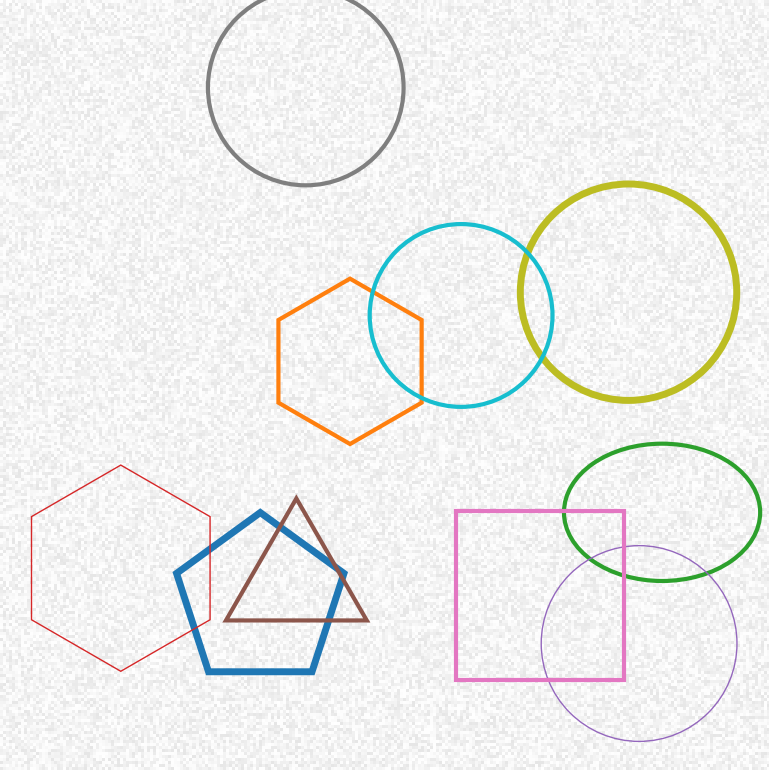[{"shape": "pentagon", "thickness": 2.5, "radius": 0.57, "center": [0.338, 0.22]}, {"shape": "hexagon", "thickness": 1.5, "radius": 0.54, "center": [0.455, 0.531]}, {"shape": "oval", "thickness": 1.5, "radius": 0.64, "center": [0.86, 0.335]}, {"shape": "hexagon", "thickness": 0.5, "radius": 0.67, "center": [0.157, 0.262]}, {"shape": "circle", "thickness": 0.5, "radius": 0.64, "center": [0.83, 0.164]}, {"shape": "triangle", "thickness": 1.5, "radius": 0.53, "center": [0.385, 0.247]}, {"shape": "square", "thickness": 1.5, "radius": 0.55, "center": [0.701, 0.226]}, {"shape": "circle", "thickness": 1.5, "radius": 0.64, "center": [0.397, 0.886]}, {"shape": "circle", "thickness": 2.5, "radius": 0.7, "center": [0.816, 0.621]}, {"shape": "circle", "thickness": 1.5, "radius": 0.59, "center": [0.599, 0.59]}]